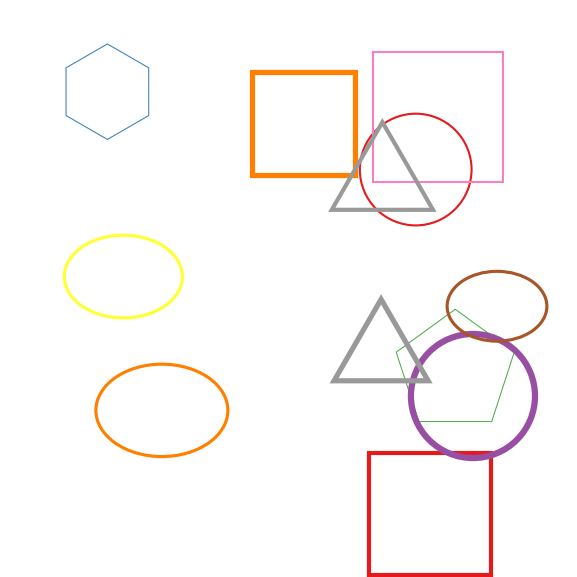[{"shape": "square", "thickness": 2, "radius": 0.53, "center": [0.745, 0.108]}, {"shape": "circle", "thickness": 1, "radius": 0.48, "center": [0.72, 0.706]}, {"shape": "hexagon", "thickness": 0.5, "radius": 0.41, "center": [0.186, 0.84]}, {"shape": "pentagon", "thickness": 0.5, "radius": 0.54, "center": [0.788, 0.356]}, {"shape": "circle", "thickness": 3, "radius": 0.54, "center": [0.819, 0.313]}, {"shape": "square", "thickness": 2.5, "radius": 0.45, "center": [0.526, 0.785]}, {"shape": "oval", "thickness": 1.5, "radius": 0.57, "center": [0.28, 0.289]}, {"shape": "oval", "thickness": 1.5, "radius": 0.51, "center": [0.214, 0.52]}, {"shape": "oval", "thickness": 1.5, "radius": 0.43, "center": [0.861, 0.469]}, {"shape": "square", "thickness": 1, "radius": 0.56, "center": [0.758, 0.796]}, {"shape": "triangle", "thickness": 2, "radius": 0.51, "center": [0.662, 0.686]}, {"shape": "triangle", "thickness": 2.5, "radius": 0.47, "center": [0.66, 0.387]}]